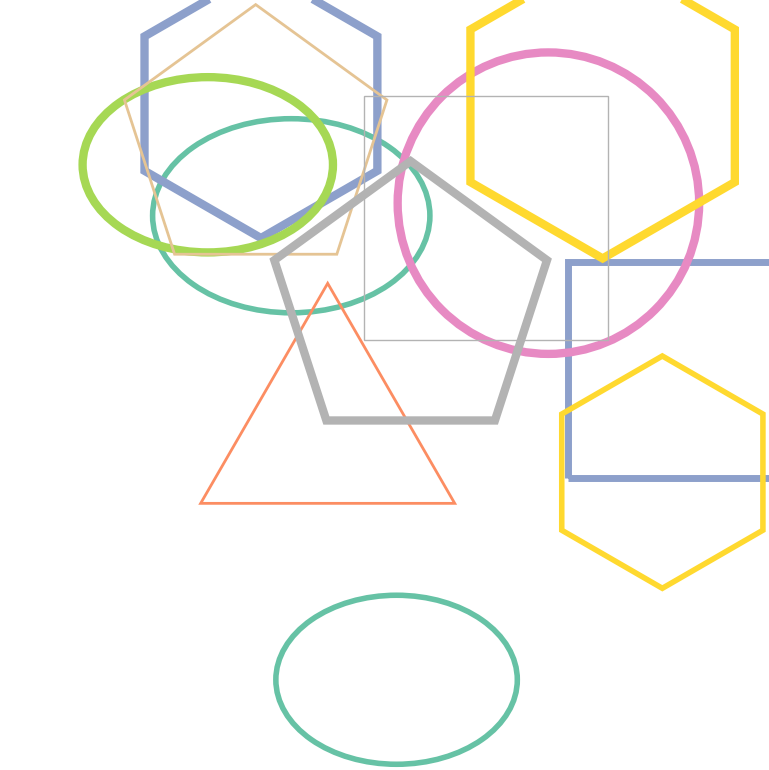[{"shape": "oval", "thickness": 2, "radius": 0.78, "center": [0.515, 0.117]}, {"shape": "oval", "thickness": 2, "radius": 0.9, "center": [0.378, 0.72]}, {"shape": "triangle", "thickness": 1, "radius": 0.95, "center": [0.426, 0.442]}, {"shape": "hexagon", "thickness": 3, "radius": 0.87, "center": [0.339, 0.865]}, {"shape": "square", "thickness": 2.5, "radius": 0.7, "center": [0.878, 0.519]}, {"shape": "circle", "thickness": 3, "radius": 0.98, "center": [0.712, 0.736]}, {"shape": "oval", "thickness": 3, "radius": 0.81, "center": [0.27, 0.786]}, {"shape": "hexagon", "thickness": 2, "radius": 0.75, "center": [0.86, 0.387]}, {"shape": "hexagon", "thickness": 3, "radius": 0.99, "center": [0.783, 0.863]}, {"shape": "pentagon", "thickness": 1, "radius": 0.9, "center": [0.332, 0.815]}, {"shape": "pentagon", "thickness": 3, "radius": 0.93, "center": [0.533, 0.605]}, {"shape": "square", "thickness": 0.5, "radius": 0.79, "center": [0.631, 0.717]}]